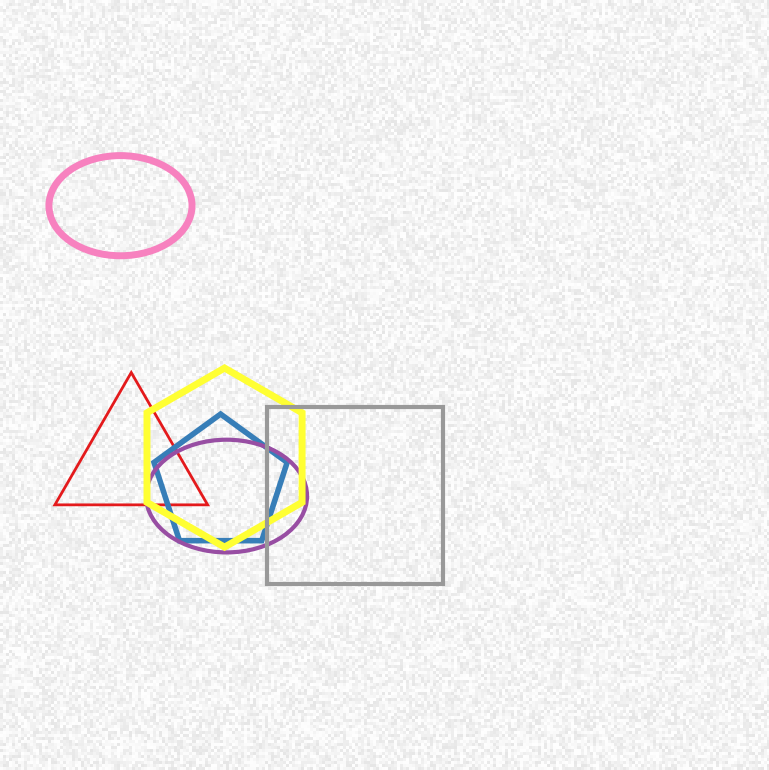[{"shape": "triangle", "thickness": 1, "radius": 0.57, "center": [0.17, 0.402]}, {"shape": "pentagon", "thickness": 2, "radius": 0.45, "center": [0.286, 0.371]}, {"shape": "oval", "thickness": 1.5, "radius": 0.52, "center": [0.294, 0.356]}, {"shape": "hexagon", "thickness": 2.5, "radius": 0.58, "center": [0.292, 0.406]}, {"shape": "oval", "thickness": 2.5, "radius": 0.46, "center": [0.156, 0.733]}, {"shape": "square", "thickness": 1.5, "radius": 0.57, "center": [0.461, 0.356]}]